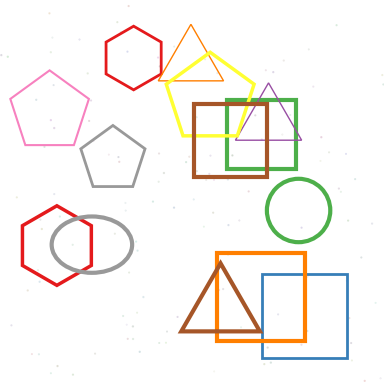[{"shape": "hexagon", "thickness": 2, "radius": 0.41, "center": [0.347, 0.849]}, {"shape": "hexagon", "thickness": 2.5, "radius": 0.52, "center": [0.148, 0.362]}, {"shape": "square", "thickness": 2, "radius": 0.55, "center": [0.791, 0.179]}, {"shape": "circle", "thickness": 3, "radius": 0.41, "center": [0.776, 0.453]}, {"shape": "square", "thickness": 3, "radius": 0.45, "center": [0.679, 0.65]}, {"shape": "triangle", "thickness": 1, "radius": 0.5, "center": [0.697, 0.685]}, {"shape": "triangle", "thickness": 1, "radius": 0.49, "center": [0.496, 0.839]}, {"shape": "square", "thickness": 3, "radius": 0.57, "center": [0.678, 0.229]}, {"shape": "pentagon", "thickness": 2.5, "radius": 0.6, "center": [0.546, 0.744]}, {"shape": "triangle", "thickness": 3, "radius": 0.59, "center": [0.573, 0.198]}, {"shape": "square", "thickness": 3, "radius": 0.47, "center": [0.599, 0.635]}, {"shape": "pentagon", "thickness": 1.5, "radius": 0.54, "center": [0.129, 0.71]}, {"shape": "oval", "thickness": 3, "radius": 0.52, "center": [0.239, 0.365]}, {"shape": "pentagon", "thickness": 2, "radius": 0.44, "center": [0.293, 0.586]}]